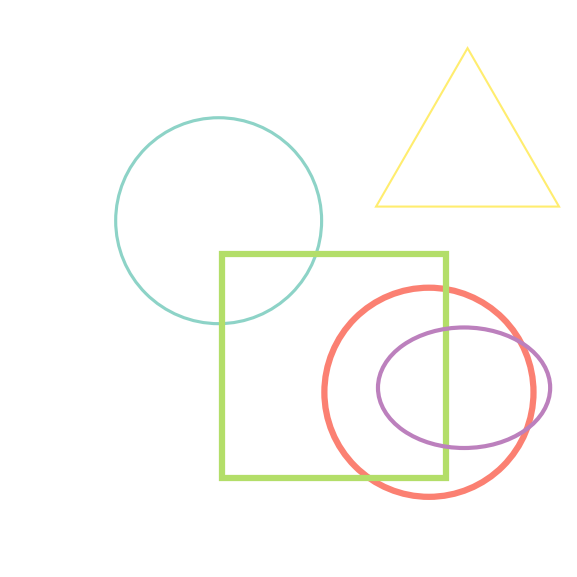[{"shape": "circle", "thickness": 1.5, "radius": 0.89, "center": [0.379, 0.617]}, {"shape": "circle", "thickness": 3, "radius": 0.91, "center": [0.743, 0.32]}, {"shape": "square", "thickness": 3, "radius": 0.97, "center": [0.578, 0.365]}, {"shape": "oval", "thickness": 2, "radius": 0.75, "center": [0.804, 0.328]}, {"shape": "triangle", "thickness": 1, "radius": 0.91, "center": [0.81, 0.733]}]